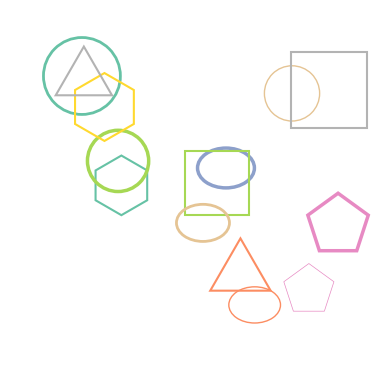[{"shape": "circle", "thickness": 2, "radius": 0.5, "center": [0.213, 0.803]}, {"shape": "hexagon", "thickness": 1.5, "radius": 0.39, "center": [0.315, 0.519]}, {"shape": "oval", "thickness": 1, "radius": 0.34, "center": [0.661, 0.208]}, {"shape": "triangle", "thickness": 1.5, "radius": 0.45, "center": [0.625, 0.29]}, {"shape": "oval", "thickness": 2.5, "radius": 0.37, "center": [0.587, 0.564]}, {"shape": "pentagon", "thickness": 2.5, "radius": 0.41, "center": [0.878, 0.416]}, {"shape": "pentagon", "thickness": 0.5, "radius": 0.34, "center": [0.802, 0.247]}, {"shape": "square", "thickness": 1.5, "radius": 0.42, "center": [0.563, 0.525]}, {"shape": "circle", "thickness": 2.5, "radius": 0.4, "center": [0.307, 0.582]}, {"shape": "hexagon", "thickness": 1.5, "radius": 0.44, "center": [0.271, 0.722]}, {"shape": "circle", "thickness": 1, "radius": 0.36, "center": [0.758, 0.757]}, {"shape": "oval", "thickness": 2, "radius": 0.34, "center": [0.527, 0.421]}, {"shape": "square", "thickness": 1.5, "radius": 0.49, "center": [0.855, 0.766]}, {"shape": "triangle", "thickness": 1.5, "radius": 0.42, "center": [0.218, 0.795]}]